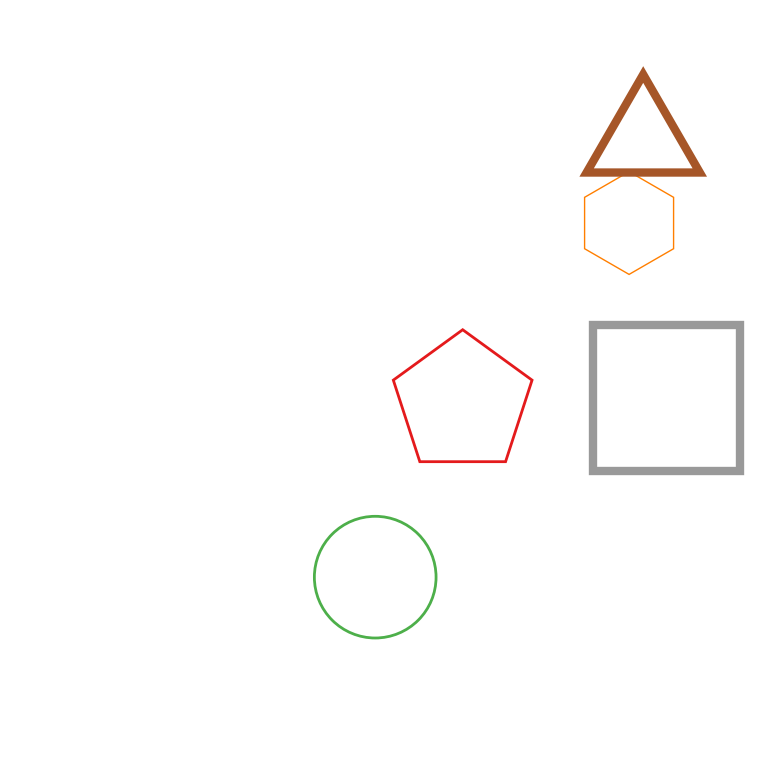[{"shape": "pentagon", "thickness": 1, "radius": 0.47, "center": [0.601, 0.477]}, {"shape": "circle", "thickness": 1, "radius": 0.4, "center": [0.487, 0.25]}, {"shape": "hexagon", "thickness": 0.5, "radius": 0.33, "center": [0.817, 0.71]}, {"shape": "triangle", "thickness": 3, "radius": 0.42, "center": [0.835, 0.818]}, {"shape": "square", "thickness": 3, "radius": 0.47, "center": [0.865, 0.483]}]